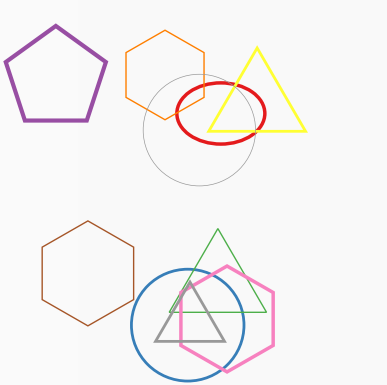[{"shape": "oval", "thickness": 2.5, "radius": 0.57, "center": [0.57, 0.705]}, {"shape": "circle", "thickness": 2, "radius": 0.73, "center": [0.484, 0.155]}, {"shape": "triangle", "thickness": 1, "radius": 0.72, "center": [0.562, 0.261]}, {"shape": "pentagon", "thickness": 3, "radius": 0.68, "center": [0.144, 0.797]}, {"shape": "hexagon", "thickness": 1, "radius": 0.58, "center": [0.426, 0.805]}, {"shape": "triangle", "thickness": 2, "radius": 0.72, "center": [0.664, 0.731]}, {"shape": "hexagon", "thickness": 1, "radius": 0.68, "center": [0.227, 0.29]}, {"shape": "hexagon", "thickness": 2.5, "radius": 0.69, "center": [0.586, 0.172]}, {"shape": "triangle", "thickness": 2, "radius": 0.51, "center": [0.49, 0.165]}, {"shape": "circle", "thickness": 0.5, "radius": 0.72, "center": [0.515, 0.662]}]